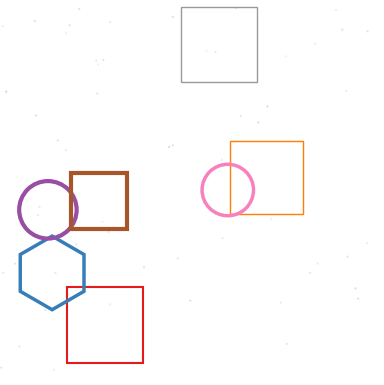[{"shape": "square", "thickness": 1.5, "radius": 0.49, "center": [0.272, 0.156]}, {"shape": "hexagon", "thickness": 2.5, "radius": 0.48, "center": [0.135, 0.291]}, {"shape": "circle", "thickness": 3, "radius": 0.37, "center": [0.124, 0.455]}, {"shape": "square", "thickness": 1, "radius": 0.48, "center": [0.693, 0.539]}, {"shape": "square", "thickness": 3, "radius": 0.37, "center": [0.257, 0.478]}, {"shape": "circle", "thickness": 2.5, "radius": 0.33, "center": [0.592, 0.506]}, {"shape": "square", "thickness": 1, "radius": 0.49, "center": [0.568, 0.885]}]